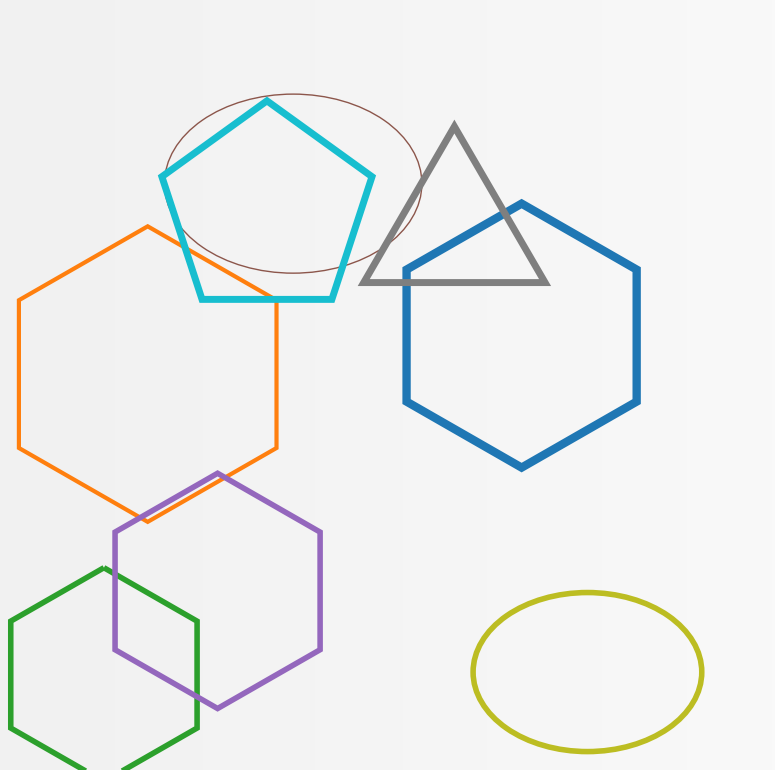[{"shape": "hexagon", "thickness": 3, "radius": 0.86, "center": [0.673, 0.564]}, {"shape": "hexagon", "thickness": 1.5, "radius": 0.96, "center": [0.191, 0.514]}, {"shape": "hexagon", "thickness": 2, "radius": 0.69, "center": [0.134, 0.124]}, {"shape": "hexagon", "thickness": 2, "radius": 0.76, "center": [0.281, 0.233]}, {"shape": "oval", "thickness": 0.5, "radius": 0.83, "center": [0.378, 0.762]}, {"shape": "triangle", "thickness": 2.5, "radius": 0.68, "center": [0.586, 0.701]}, {"shape": "oval", "thickness": 2, "radius": 0.74, "center": [0.758, 0.127]}, {"shape": "pentagon", "thickness": 2.5, "radius": 0.71, "center": [0.344, 0.727]}]